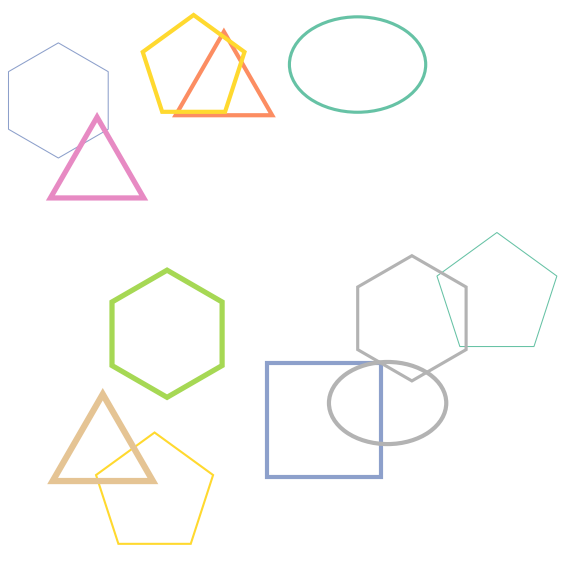[{"shape": "oval", "thickness": 1.5, "radius": 0.59, "center": [0.619, 0.887]}, {"shape": "pentagon", "thickness": 0.5, "radius": 0.55, "center": [0.86, 0.487]}, {"shape": "triangle", "thickness": 2, "radius": 0.48, "center": [0.388, 0.848]}, {"shape": "hexagon", "thickness": 0.5, "radius": 0.5, "center": [0.101, 0.825]}, {"shape": "square", "thickness": 2, "radius": 0.49, "center": [0.561, 0.271]}, {"shape": "triangle", "thickness": 2.5, "radius": 0.47, "center": [0.168, 0.703]}, {"shape": "hexagon", "thickness": 2.5, "radius": 0.55, "center": [0.289, 0.421]}, {"shape": "pentagon", "thickness": 1, "radius": 0.53, "center": [0.268, 0.144]}, {"shape": "pentagon", "thickness": 2, "radius": 0.46, "center": [0.335, 0.88]}, {"shape": "triangle", "thickness": 3, "radius": 0.5, "center": [0.178, 0.216]}, {"shape": "hexagon", "thickness": 1.5, "radius": 0.54, "center": [0.713, 0.448]}, {"shape": "oval", "thickness": 2, "radius": 0.51, "center": [0.671, 0.301]}]